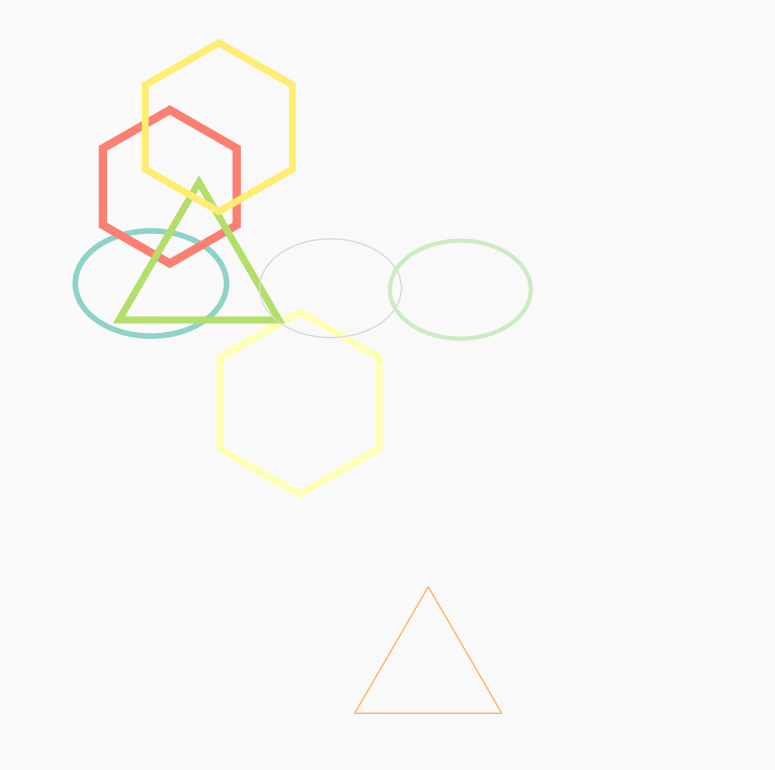[{"shape": "oval", "thickness": 2, "radius": 0.49, "center": [0.195, 0.632]}, {"shape": "hexagon", "thickness": 2.5, "radius": 0.59, "center": [0.386, 0.476]}, {"shape": "hexagon", "thickness": 3, "radius": 0.5, "center": [0.219, 0.758]}, {"shape": "triangle", "thickness": 0.5, "radius": 0.55, "center": [0.553, 0.128]}, {"shape": "triangle", "thickness": 2.5, "radius": 0.6, "center": [0.257, 0.644]}, {"shape": "oval", "thickness": 0.5, "radius": 0.46, "center": [0.426, 0.626]}, {"shape": "oval", "thickness": 1.5, "radius": 0.45, "center": [0.594, 0.624]}, {"shape": "hexagon", "thickness": 2.5, "radius": 0.55, "center": [0.282, 0.835]}]